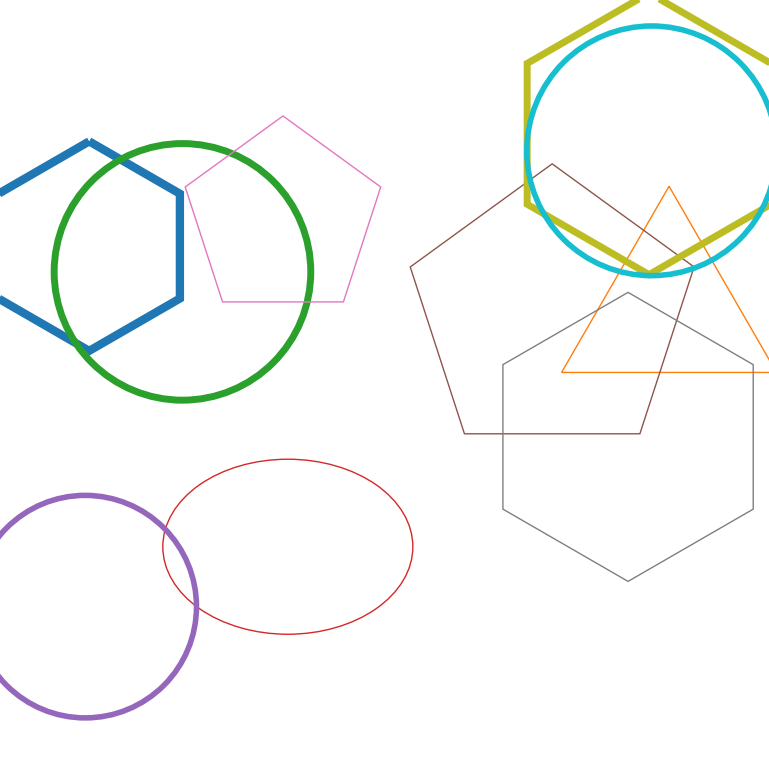[{"shape": "hexagon", "thickness": 3, "radius": 0.68, "center": [0.116, 0.68]}, {"shape": "triangle", "thickness": 0.5, "radius": 0.81, "center": [0.869, 0.597]}, {"shape": "circle", "thickness": 2.5, "radius": 0.83, "center": [0.237, 0.647]}, {"shape": "oval", "thickness": 0.5, "radius": 0.81, "center": [0.374, 0.29]}, {"shape": "circle", "thickness": 2, "radius": 0.72, "center": [0.111, 0.212]}, {"shape": "pentagon", "thickness": 0.5, "radius": 0.97, "center": [0.717, 0.593]}, {"shape": "pentagon", "thickness": 0.5, "radius": 0.67, "center": [0.367, 0.716]}, {"shape": "hexagon", "thickness": 0.5, "radius": 0.94, "center": [0.816, 0.433]}, {"shape": "hexagon", "thickness": 2.5, "radius": 0.91, "center": [0.843, 0.826]}, {"shape": "circle", "thickness": 2, "radius": 0.81, "center": [0.846, 0.804]}]